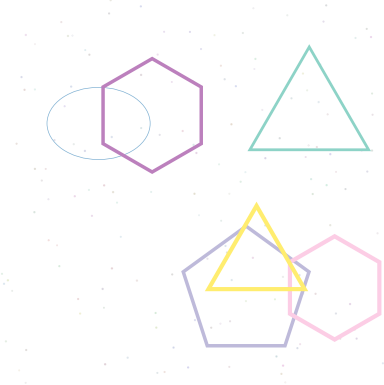[{"shape": "triangle", "thickness": 2, "radius": 0.89, "center": [0.803, 0.7]}, {"shape": "pentagon", "thickness": 2.5, "radius": 0.86, "center": [0.639, 0.241]}, {"shape": "oval", "thickness": 0.5, "radius": 0.67, "center": [0.256, 0.679]}, {"shape": "hexagon", "thickness": 3, "radius": 0.67, "center": [0.869, 0.252]}, {"shape": "hexagon", "thickness": 2.5, "radius": 0.74, "center": [0.395, 0.7]}, {"shape": "triangle", "thickness": 3, "radius": 0.72, "center": [0.666, 0.321]}]